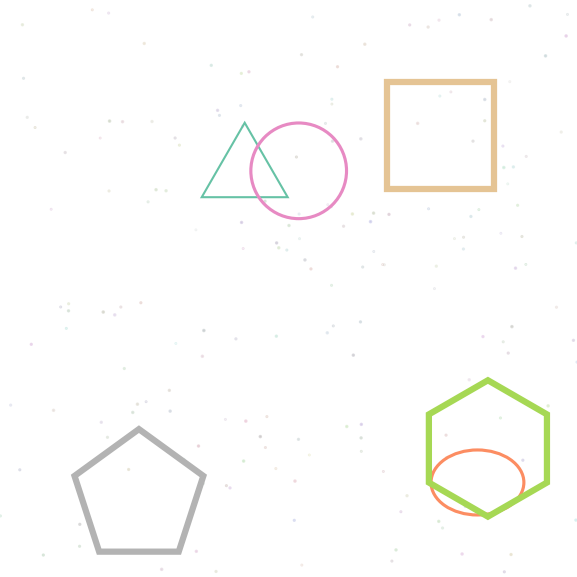[{"shape": "triangle", "thickness": 1, "radius": 0.43, "center": [0.424, 0.701]}, {"shape": "oval", "thickness": 1.5, "radius": 0.4, "center": [0.827, 0.164]}, {"shape": "circle", "thickness": 1.5, "radius": 0.41, "center": [0.517, 0.703]}, {"shape": "hexagon", "thickness": 3, "radius": 0.59, "center": [0.845, 0.223]}, {"shape": "square", "thickness": 3, "radius": 0.46, "center": [0.762, 0.765]}, {"shape": "pentagon", "thickness": 3, "radius": 0.59, "center": [0.241, 0.139]}]